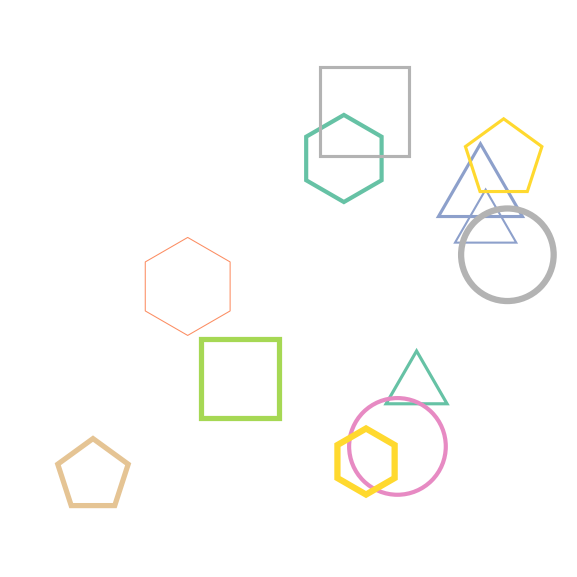[{"shape": "triangle", "thickness": 1.5, "radius": 0.3, "center": [0.721, 0.33]}, {"shape": "hexagon", "thickness": 2, "radius": 0.38, "center": [0.595, 0.725]}, {"shape": "hexagon", "thickness": 0.5, "radius": 0.42, "center": [0.325, 0.503]}, {"shape": "triangle", "thickness": 1.5, "radius": 0.42, "center": [0.832, 0.666]}, {"shape": "triangle", "thickness": 1, "radius": 0.31, "center": [0.841, 0.61]}, {"shape": "circle", "thickness": 2, "radius": 0.42, "center": [0.688, 0.226]}, {"shape": "square", "thickness": 2.5, "radius": 0.34, "center": [0.416, 0.343]}, {"shape": "hexagon", "thickness": 3, "radius": 0.29, "center": [0.634, 0.2]}, {"shape": "pentagon", "thickness": 1.5, "radius": 0.35, "center": [0.872, 0.724]}, {"shape": "pentagon", "thickness": 2.5, "radius": 0.32, "center": [0.161, 0.176]}, {"shape": "circle", "thickness": 3, "radius": 0.4, "center": [0.879, 0.558]}, {"shape": "square", "thickness": 1.5, "radius": 0.39, "center": [0.631, 0.805]}]